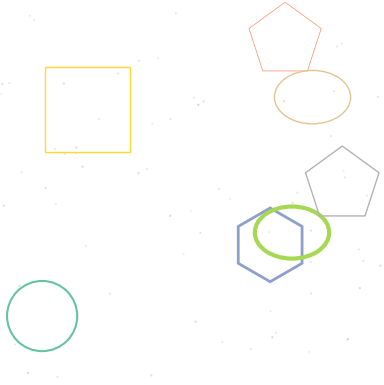[{"shape": "circle", "thickness": 1.5, "radius": 0.46, "center": [0.109, 0.179]}, {"shape": "pentagon", "thickness": 0.5, "radius": 0.49, "center": [0.741, 0.896]}, {"shape": "hexagon", "thickness": 2, "radius": 0.48, "center": [0.702, 0.364]}, {"shape": "oval", "thickness": 3, "radius": 0.48, "center": [0.758, 0.396]}, {"shape": "square", "thickness": 1, "radius": 0.55, "center": [0.227, 0.716]}, {"shape": "oval", "thickness": 1, "radius": 0.5, "center": [0.812, 0.748]}, {"shape": "pentagon", "thickness": 1, "radius": 0.5, "center": [0.889, 0.52]}]